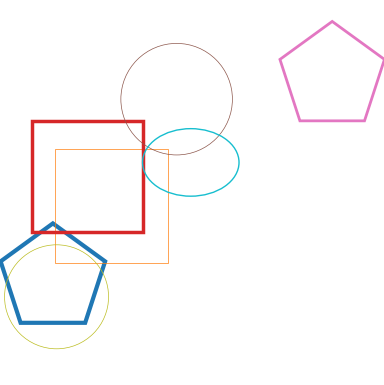[{"shape": "pentagon", "thickness": 3, "radius": 0.71, "center": [0.137, 0.277]}, {"shape": "square", "thickness": 0.5, "radius": 0.74, "center": [0.289, 0.465]}, {"shape": "square", "thickness": 2.5, "radius": 0.72, "center": [0.227, 0.541]}, {"shape": "circle", "thickness": 0.5, "radius": 0.72, "center": [0.459, 0.742]}, {"shape": "pentagon", "thickness": 2, "radius": 0.71, "center": [0.863, 0.802]}, {"shape": "circle", "thickness": 0.5, "radius": 0.68, "center": [0.147, 0.229]}, {"shape": "oval", "thickness": 1, "radius": 0.63, "center": [0.496, 0.578]}]